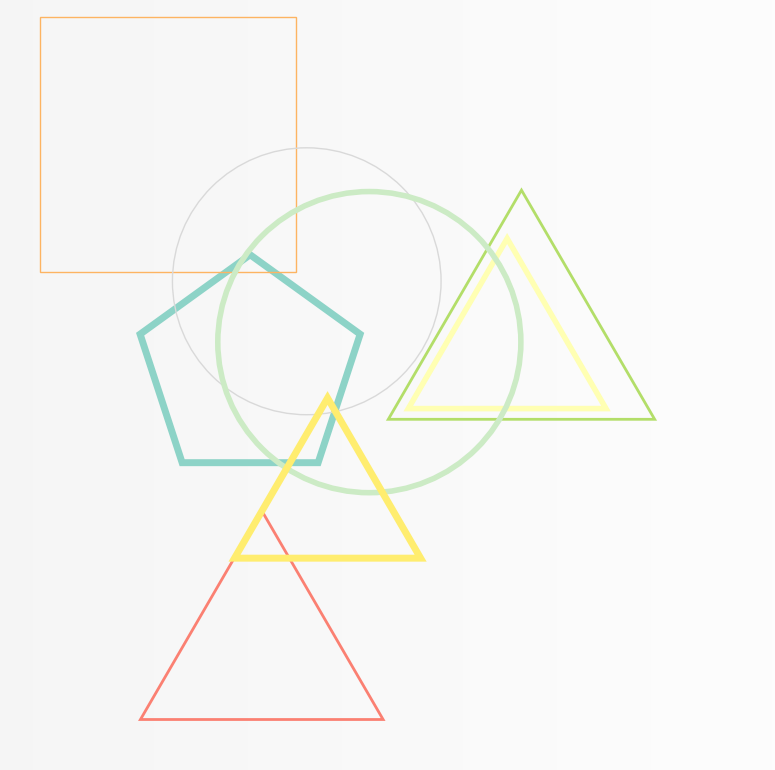[{"shape": "pentagon", "thickness": 2.5, "radius": 0.75, "center": [0.323, 0.52]}, {"shape": "triangle", "thickness": 2, "radius": 0.74, "center": [0.654, 0.543]}, {"shape": "triangle", "thickness": 1, "radius": 0.9, "center": [0.338, 0.156]}, {"shape": "square", "thickness": 0.5, "radius": 0.83, "center": [0.217, 0.813]}, {"shape": "triangle", "thickness": 1, "radius": 0.99, "center": [0.673, 0.555]}, {"shape": "circle", "thickness": 0.5, "radius": 0.87, "center": [0.396, 0.635]}, {"shape": "circle", "thickness": 2, "radius": 0.98, "center": [0.477, 0.556]}, {"shape": "triangle", "thickness": 2.5, "radius": 0.69, "center": [0.423, 0.344]}]